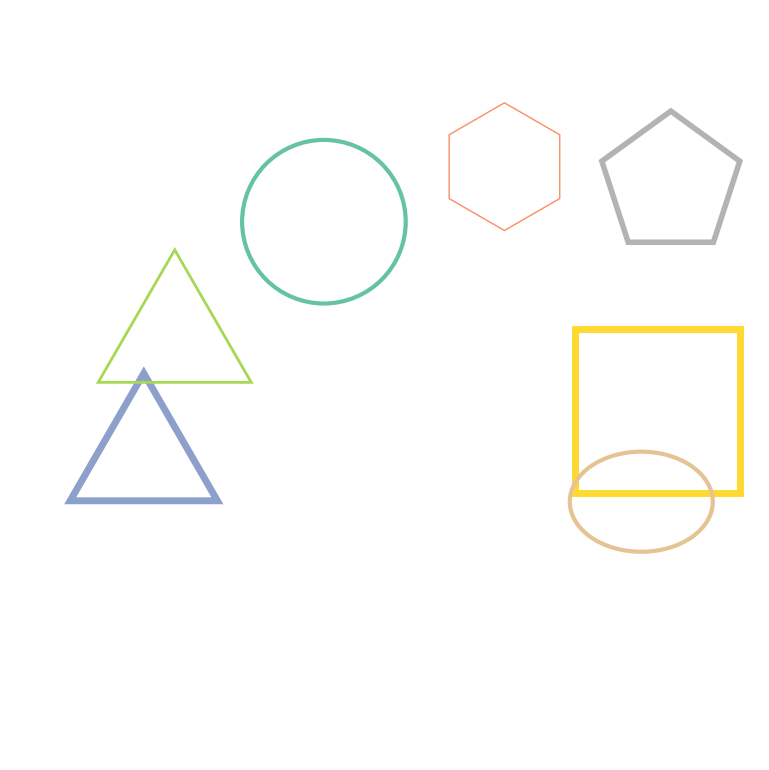[{"shape": "circle", "thickness": 1.5, "radius": 0.53, "center": [0.421, 0.712]}, {"shape": "hexagon", "thickness": 0.5, "radius": 0.41, "center": [0.655, 0.784]}, {"shape": "triangle", "thickness": 2.5, "radius": 0.55, "center": [0.187, 0.405]}, {"shape": "triangle", "thickness": 1, "radius": 0.57, "center": [0.227, 0.561]}, {"shape": "square", "thickness": 2.5, "radius": 0.54, "center": [0.853, 0.466]}, {"shape": "oval", "thickness": 1.5, "radius": 0.46, "center": [0.833, 0.348]}, {"shape": "pentagon", "thickness": 2, "radius": 0.47, "center": [0.871, 0.762]}]